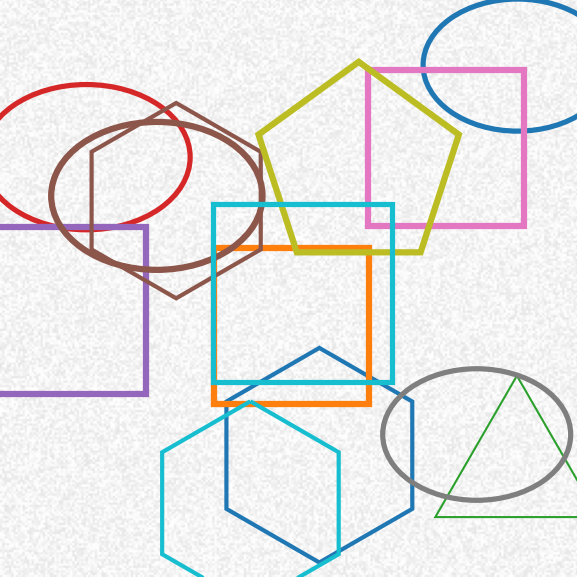[{"shape": "oval", "thickness": 2.5, "radius": 0.82, "center": [0.896, 0.886]}, {"shape": "hexagon", "thickness": 2, "radius": 0.93, "center": [0.553, 0.211]}, {"shape": "square", "thickness": 3, "radius": 0.67, "center": [0.505, 0.434]}, {"shape": "triangle", "thickness": 1, "radius": 0.82, "center": [0.895, 0.185]}, {"shape": "oval", "thickness": 2.5, "radius": 0.9, "center": [0.15, 0.727]}, {"shape": "square", "thickness": 3, "radius": 0.72, "center": [0.109, 0.462]}, {"shape": "hexagon", "thickness": 2, "radius": 0.85, "center": [0.305, 0.652]}, {"shape": "oval", "thickness": 3, "radius": 0.91, "center": [0.272, 0.66]}, {"shape": "square", "thickness": 3, "radius": 0.67, "center": [0.773, 0.743]}, {"shape": "oval", "thickness": 2.5, "radius": 0.81, "center": [0.825, 0.247]}, {"shape": "pentagon", "thickness": 3, "radius": 0.91, "center": [0.621, 0.71]}, {"shape": "hexagon", "thickness": 2, "radius": 0.88, "center": [0.434, 0.128]}, {"shape": "square", "thickness": 2.5, "radius": 0.77, "center": [0.524, 0.492]}]